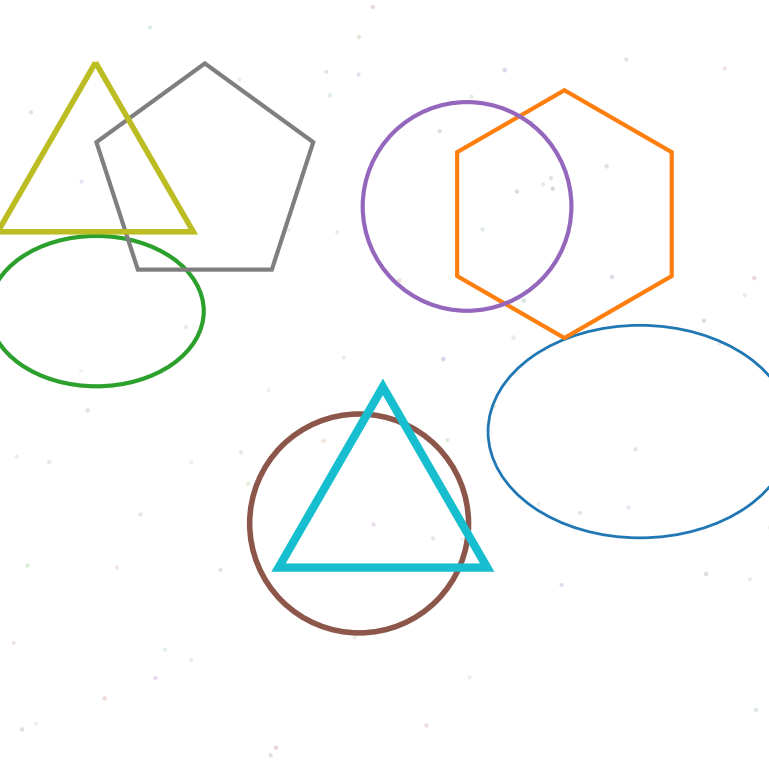[{"shape": "oval", "thickness": 1, "radius": 0.99, "center": [0.831, 0.44]}, {"shape": "hexagon", "thickness": 1.5, "radius": 0.8, "center": [0.733, 0.722]}, {"shape": "oval", "thickness": 1.5, "radius": 0.7, "center": [0.125, 0.596]}, {"shape": "circle", "thickness": 1.5, "radius": 0.68, "center": [0.607, 0.732]}, {"shape": "circle", "thickness": 2, "radius": 0.71, "center": [0.466, 0.32]}, {"shape": "pentagon", "thickness": 1.5, "radius": 0.74, "center": [0.266, 0.77]}, {"shape": "triangle", "thickness": 2, "radius": 0.73, "center": [0.124, 0.772]}, {"shape": "triangle", "thickness": 3, "radius": 0.78, "center": [0.497, 0.341]}]